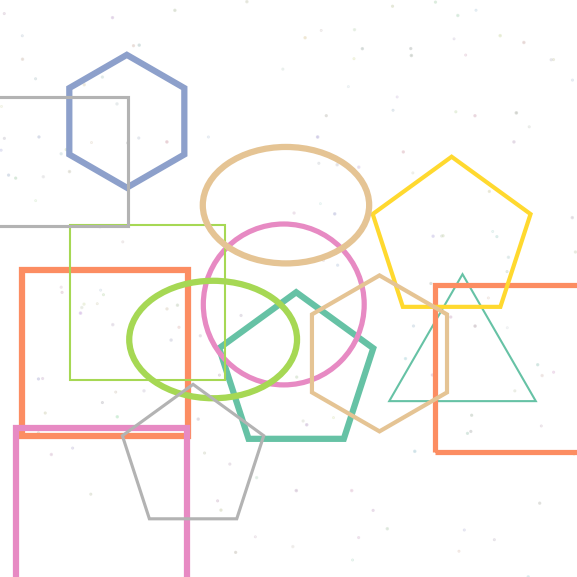[{"shape": "triangle", "thickness": 1, "radius": 0.73, "center": [0.801, 0.378]}, {"shape": "pentagon", "thickness": 3, "radius": 0.7, "center": [0.513, 0.353]}, {"shape": "square", "thickness": 2.5, "radius": 0.72, "center": [0.897, 0.361]}, {"shape": "square", "thickness": 3, "radius": 0.72, "center": [0.181, 0.388]}, {"shape": "hexagon", "thickness": 3, "radius": 0.57, "center": [0.22, 0.789]}, {"shape": "square", "thickness": 3, "radius": 0.74, "center": [0.176, 0.11]}, {"shape": "circle", "thickness": 2.5, "radius": 0.7, "center": [0.491, 0.472]}, {"shape": "oval", "thickness": 3, "radius": 0.73, "center": [0.369, 0.411]}, {"shape": "square", "thickness": 1, "radius": 0.67, "center": [0.256, 0.476]}, {"shape": "pentagon", "thickness": 2, "radius": 0.72, "center": [0.782, 0.584]}, {"shape": "hexagon", "thickness": 2, "radius": 0.68, "center": [0.657, 0.387]}, {"shape": "oval", "thickness": 3, "radius": 0.72, "center": [0.495, 0.644]}, {"shape": "square", "thickness": 1.5, "radius": 0.56, "center": [0.109, 0.719]}, {"shape": "pentagon", "thickness": 1.5, "radius": 0.64, "center": [0.334, 0.205]}]